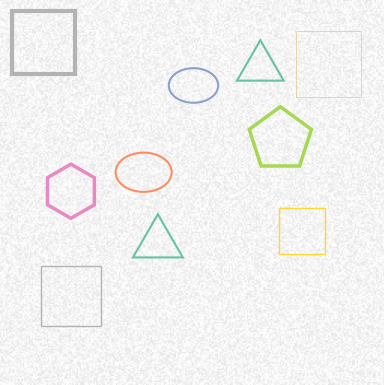[{"shape": "triangle", "thickness": 1.5, "radius": 0.37, "center": [0.41, 0.369]}, {"shape": "triangle", "thickness": 1.5, "radius": 0.35, "center": [0.676, 0.826]}, {"shape": "oval", "thickness": 1.5, "radius": 0.36, "center": [0.373, 0.553]}, {"shape": "oval", "thickness": 1.5, "radius": 0.32, "center": [0.503, 0.778]}, {"shape": "hexagon", "thickness": 2.5, "radius": 0.35, "center": [0.184, 0.503]}, {"shape": "pentagon", "thickness": 2.5, "radius": 0.42, "center": [0.728, 0.638]}, {"shape": "square", "thickness": 1, "radius": 0.29, "center": [0.784, 0.4]}, {"shape": "square", "thickness": 0.5, "radius": 0.43, "center": [0.854, 0.834]}, {"shape": "square", "thickness": 3, "radius": 0.41, "center": [0.114, 0.889]}, {"shape": "square", "thickness": 1, "radius": 0.39, "center": [0.184, 0.231]}]